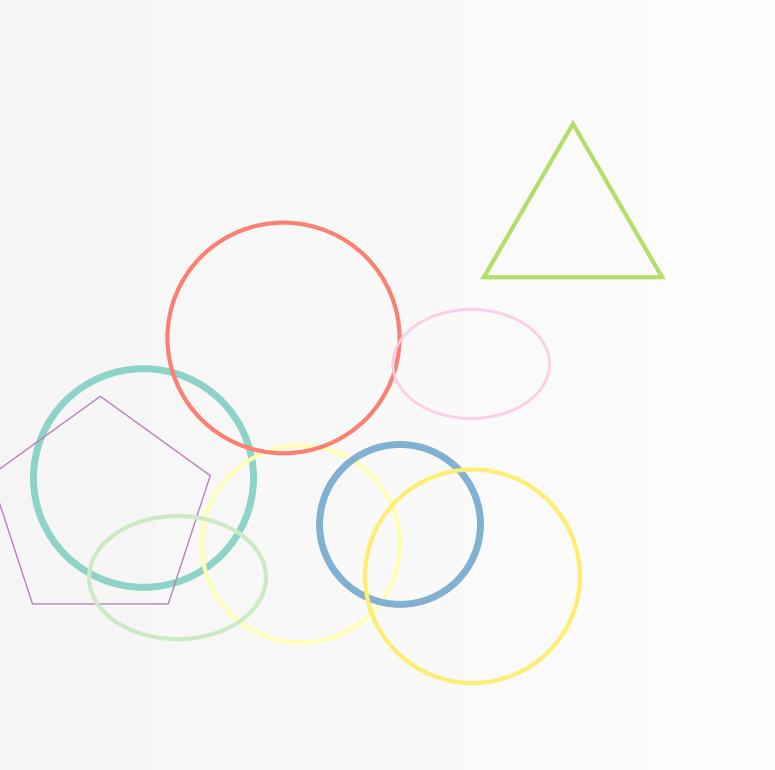[{"shape": "circle", "thickness": 2.5, "radius": 0.71, "center": [0.185, 0.379]}, {"shape": "circle", "thickness": 1.5, "radius": 0.64, "center": [0.388, 0.293]}, {"shape": "circle", "thickness": 1.5, "radius": 0.75, "center": [0.366, 0.561]}, {"shape": "circle", "thickness": 2.5, "radius": 0.52, "center": [0.516, 0.319]}, {"shape": "triangle", "thickness": 1.5, "radius": 0.66, "center": [0.739, 0.706]}, {"shape": "oval", "thickness": 1, "radius": 0.51, "center": [0.608, 0.527]}, {"shape": "pentagon", "thickness": 0.5, "radius": 0.75, "center": [0.13, 0.336]}, {"shape": "oval", "thickness": 1.5, "radius": 0.57, "center": [0.229, 0.25]}, {"shape": "circle", "thickness": 1.5, "radius": 0.69, "center": [0.61, 0.252]}]